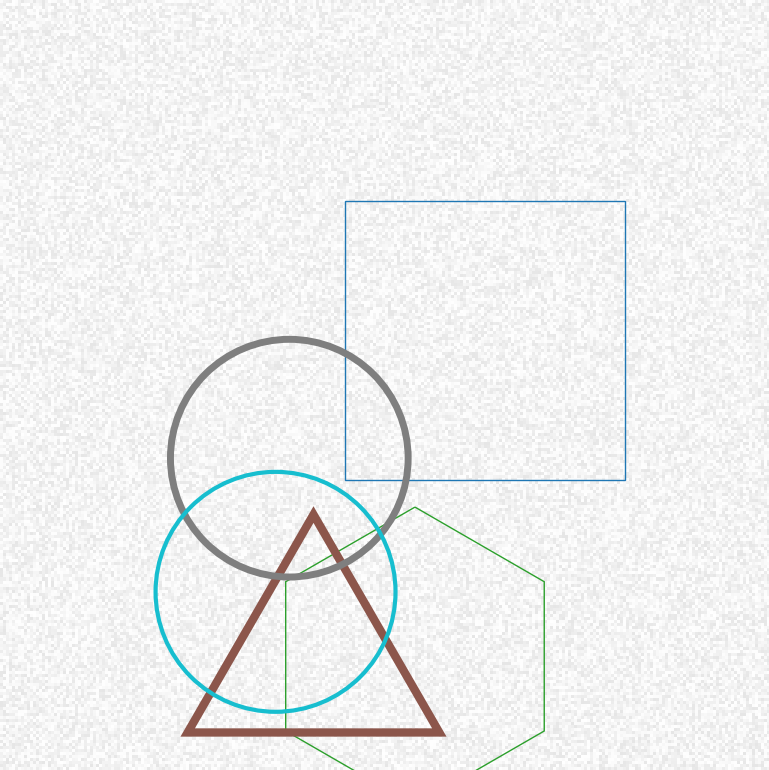[{"shape": "square", "thickness": 0.5, "radius": 0.91, "center": [0.63, 0.558]}, {"shape": "hexagon", "thickness": 0.5, "radius": 0.97, "center": [0.539, 0.148]}, {"shape": "triangle", "thickness": 3, "radius": 0.94, "center": [0.407, 0.143]}, {"shape": "circle", "thickness": 2.5, "radius": 0.77, "center": [0.376, 0.405]}, {"shape": "circle", "thickness": 1.5, "radius": 0.78, "center": [0.358, 0.231]}]